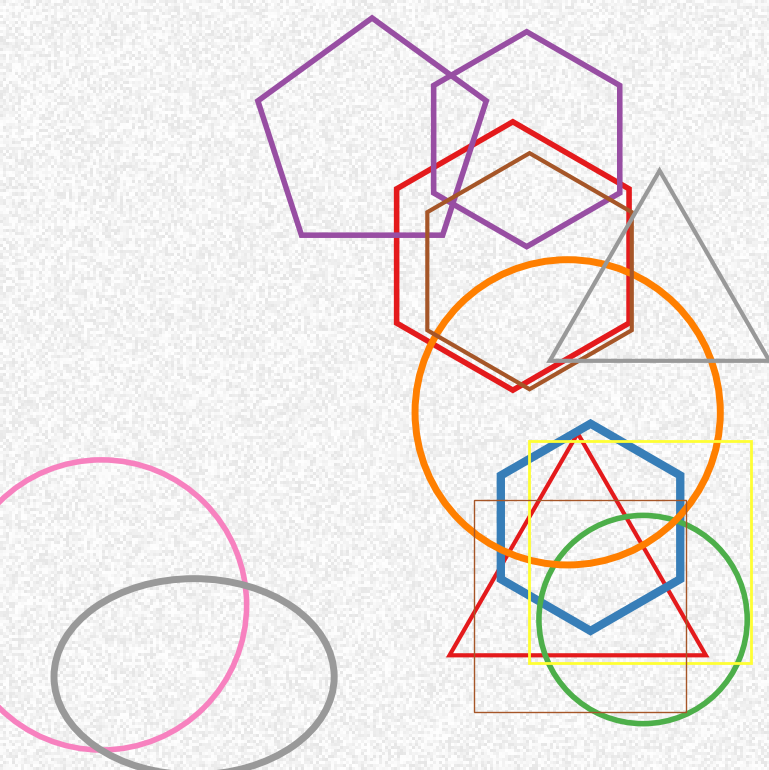[{"shape": "hexagon", "thickness": 2, "radius": 0.87, "center": [0.666, 0.668]}, {"shape": "triangle", "thickness": 1.5, "radius": 0.96, "center": [0.75, 0.245]}, {"shape": "hexagon", "thickness": 3, "radius": 0.67, "center": [0.767, 0.315]}, {"shape": "circle", "thickness": 2, "radius": 0.68, "center": [0.835, 0.195]}, {"shape": "pentagon", "thickness": 2, "radius": 0.78, "center": [0.483, 0.821]}, {"shape": "hexagon", "thickness": 2, "radius": 0.7, "center": [0.684, 0.819]}, {"shape": "circle", "thickness": 2.5, "radius": 0.99, "center": [0.737, 0.465]}, {"shape": "square", "thickness": 1, "radius": 0.72, "center": [0.831, 0.283]}, {"shape": "square", "thickness": 0.5, "radius": 0.69, "center": [0.753, 0.213]}, {"shape": "hexagon", "thickness": 1.5, "radius": 0.77, "center": [0.688, 0.648]}, {"shape": "circle", "thickness": 2, "radius": 0.94, "center": [0.132, 0.214]}, {"shape": "triangle", "thickness": 1.5, "radius": 0.82, "center": [0.857, 0.614]}, {"shape": "oval", "thickness": 2.5, "radius": 0.91, "center": [0.252, 0.121]}]